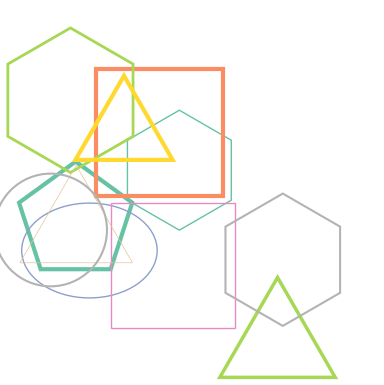[{"shape": "pentagon", "thickness": 3, "radius": 0.77, "center": [0.197, 0.426]}, {"shape": "hexagon", "thickness": 1, "radius": 0.78, "center": [0.466, 0.558]}, {"shape": "square", "thickness": 3, "radius": 0.82, "center": [0.414, 0.656]}, {"shape": "oval", "thickness": 1, "radius": 0.88, "center": [0.232, 0.349]}, {"shape": "square", "thickness": 1, "radius": 0.81, "center": [0.45, 0.31]}, {"shape": "triangle", "thickness": 2.5, "radius": 0.87, "center": [0.721, 0.106]}, {"shape": "hexagon", "thickness": 2, "radius": 0.94, "center": [0.183, 0.74]}, {"shape": "triangle", "thickness": 3, "radius": 0.73, "center": [0.322, 0.658]}, {"shape": "triangle", "thickness": 0.5, "radius": 0.84, "center": [0.198, 0.402]}, {"shape": "circle", "thickness": 1.5, "radius": 0.73, "center": [0.131, 0.403]}, {"shape": "hexagon", "thickness": 1.5, "radius": 0.86, "center": [0.735, 0.325]}]